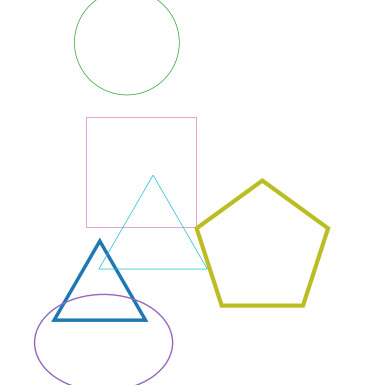[{"shape": "triangle", "thickness": 2.5, "radius": 0.69, "center": [0.259, 0.237]}, {"shape": "circle", "thickness": 0.5, "radius": 0.68, "center": [0.33, 0.89]}, {"shape": "oval", "thickness": 1, "radius": 0.9, "center": [0.269, 0.11]}, {"shape": "square", "thickness": 0.5, "radius": 0.72, "center": [0.366, 0.554]}, {"shape": "pentagon", "thickness": 3, "radius": 0.9, "center": [0.681, 0.351]}, {"shape": "triangle", "thickness": 0.5, "radius": 0.81, "center": [0.398, 0.382]}]